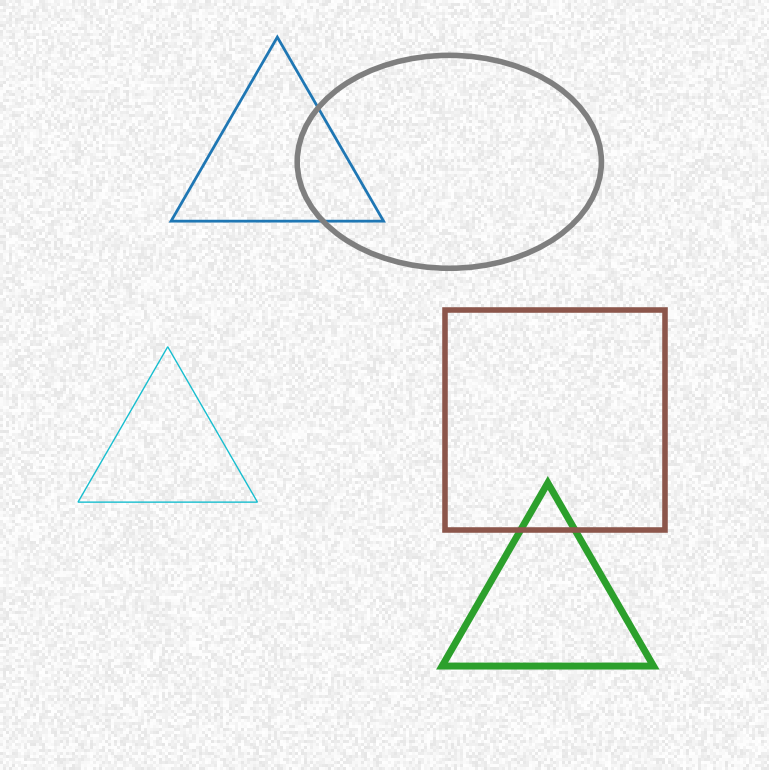[{"shape": "triangle", "thickness": 1, "radius": 0.8, "center": [0.36, 0.792]}, {"shape": "triangle", "thickness": 2.5, "radius": 0.79, "center": [0.711, 0.214]}, {"shape": "square", "thickness": 2, "radius": 0.71, "center": [0.721, 0.455]}, {"shape": "oval", "thickness": 2, "radius": 0.99, "center": [0.584, 0.79]}, {"shape": "triangle", "thickness": 0.5, "radius": 0.67, "center": [0.218, 0.415]}]